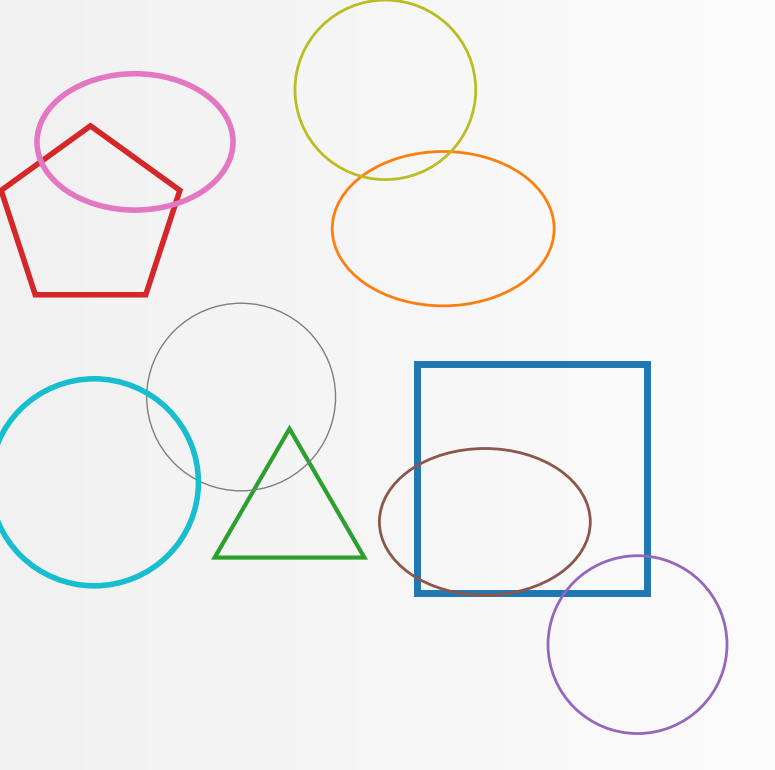[{"shape": "square", "thickness": 2.5, "radius": 0.74, "center": [0.687, 0.378]}, {"shape": "oval", "thickness": 1, "radius": 0.72, "center": [0.572, 0.703]}, {"shape": "triangle", "thickness": 1.5, "radius": 0.56, "center": [0.374, 0.332]}, {"shape": "pentagon", "thickness": 2, "radius": 0.61, "center": [0.117, 0.715]}, {"shape": "circle", "thickness": 1, "radius": 0.58, "center": [0.823, 0.163]}, {"shape": "oval", "thickness": 1, "radius": 0.68, "center": [0.626, 0.322]}, {"shape": "oval", "thickness": 2, "radius": 0.63, "center": [0.174, 0.816]}, {"shape": "circle", "thickness": 0.5, "radius": 0.61, "center": [0.311, 0.484]}, {"shape": "circle", "thickness": 1, "radius": 0.58, "center": [0.497, 0.883]}, {"shape": "circle", "thickness": 2, "radius": 0.67, "center": [0.122, 0.374]}]